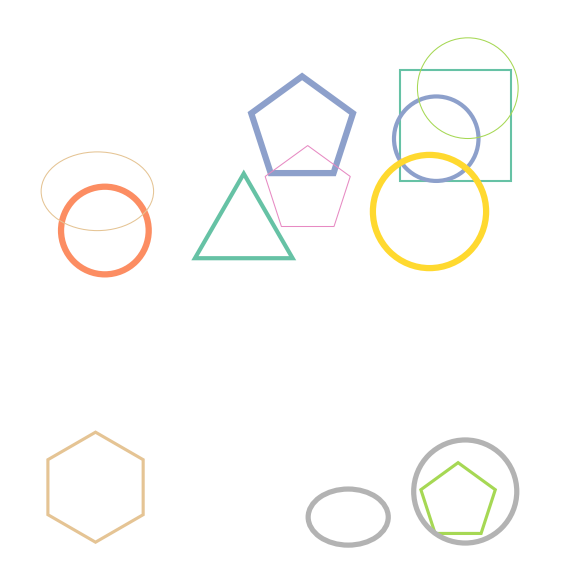[{"shape": "square", "thickness": 1, "radius": 0.48, "center": [0.788, 0.781]}, {"shape": "triangle", "thickness": 2, "radius": 0.49, "center": [0.422, 0.601]}, {"shape": "circle", "thickness": 3, "radius": 0.38, "center": [0.182, 0.6]}, {"shape": "pentagon", "thickness": 3, "radius": 0.46, "center": [0.523, 0.774]}, {"shape": "circle", "thickness": 2, "radius": 0.37, "center": [0.755, 0.759]}, {"shape": "pentagon", "thickness": 0.5, "radius": 0.39, "center": [0.533, 0.67]}, {"shape": "pentagon", "thickness": 1.5, "radius": 0.34, "center": [0.793, 0.13]}, {"shape": "circle", "thickness": 0.5, "radius": 0.44, "center": [0.81, 0.846]}, {"shape": "circle", "thickness": 3, "radius": 0.49, "center": [0.744, 0.633]}, {"shape": "oval", "thickness": 0.5, "radius": 0.49, "center": [0.169, 0.668]}, {"shape": "hexagon", "thickness": 1.5, "radius": 0.48, "center": [0.165, 0.156]}, {"shape": "circle", "thickness": 2.5, "radius": 0.45, "center": [0.806, 0.148]}, {"shape": "oval", "thickness": 2.5, "radius": 0.35, "center": [0.603, 0.104]}]